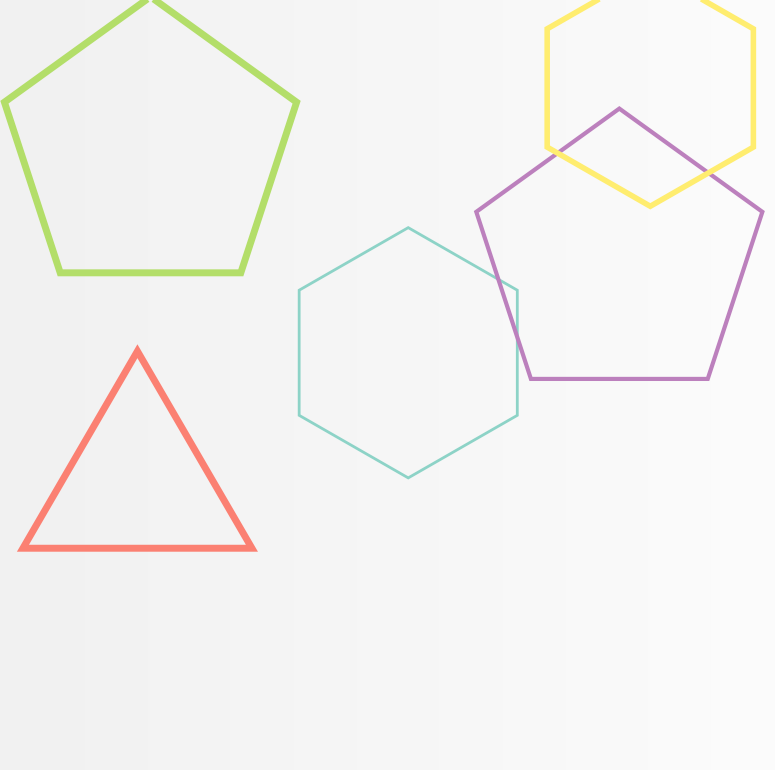[{"shape": "hexagon", "thickness": 1, "radius": 0.81, "center": [0.527, 0.542]}, {"shape": "triangle", "thickness": 2.5, "radius": 0.85, "center": [0.177, 0.373]}, {"shape": "pentagon", "thickness": 2.5, "radius": 0.99, "center": [0.194, 0.806]}, {"shape": "pentagon", "thickness": 1.5, "radius": 0.97, "center": [0.799, 0.665]}, {"shape": "hexagon", "thickness": 2, "radius": 0.77, "center": [0.839, 0.886]}]